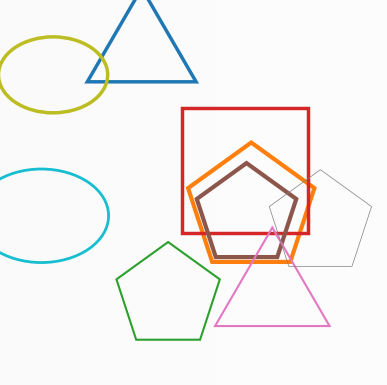[{"shape": "triangle", "thickness": 2.5, "radius": 0.81, "center": [0.366, 0.869]}, {"shape": "pentagon", "thickness": 3, "radius": 0.86, "center": [0.648, 0.458]}, {"shape": "pentagon", "thickness": 1.5, "radius": 0.7, "center": [0.434, 0.231]}, {"shape": "square", "thickness": 2.5, "radius": 0.82, "center": [0.632, 0.558]}, {"shape": "pentagon", "thickness": 3, "radius": 0.67, "center": [0.636, 0.441]}, {"shape": "triangle", "thickness": 1.5, "radius": 0.85, "center": [0.703, 0.238]}, {"shape": "pentagon", "thickness": 0.5, "radius": 0.69, "center": [0.827, 0.421]}, {"shape": "oval", "thickness": 2.5, "radius": 0.7, "center": [0.137, 0.806]}, {"shape": "oval", "thickness": 2, "radius": 0.87, "center": [0.107, 0.44]}]